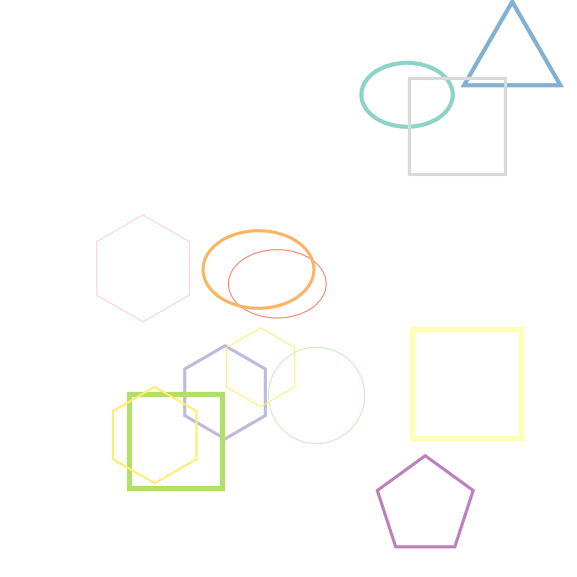[{"shape": "oval", "thickness": 2, "radius": 0.4, "center": [0.705, 0.835]}, {"shape": "square", "thickness": 2.5, "radius": 0.47, "center": [0.808, 0.335]}, {"shape": "hexagon", "thickness": 1.5, "radius": 0.4, "center": [0.39, 0.32]}, {"shape": "oval", "thickness": 0.5, "radius": 0.42, "center": [0.48, 0.508]}, {"shape": "triangle", "thickness": 2, "radius": 0.48, "center": [0.887, 0.9]}, {"shape": "oval", "thickness": 1.5, "radius": 0.48, "center": [0.448, 0.532]}, {"shape": "square", "thickness": 2.5, "radius": 0.41, "center": [0.304, 0.236]}, {"shape": "hexagon", "thickness": 0.5, "radius": 0.46, "center": [0.248, 0.534]}, {"shape": "square", "thickness": 1.5, "radius": 0.42, "center": [0.791, 0.78]}, {"shape": "pentagon", "thickness": 1.5, "radius": 0.44, "center": [0.736, 0.123]}, {"shape": "circle", "thickness": 0.5, "radius": 0.42, "center": [0.548, 0.314]}, {"shape": "hexagon", "thickness": 1, "radius": 0.42, "center": [0.268, 0.246]}, {"shape": "hexagon", "thickness": 0.5, "radius": 0.34, "center": [0.451, 0.363]}]